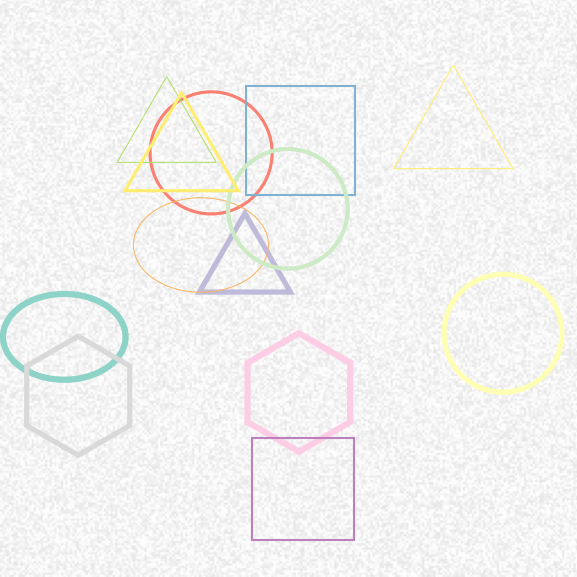[{"shape": "oval", "thickness": 3, "radius": 0.53, "center": [0.111, 0.416]}, {"shape": "circle", "thickness": 2.5, "radius": 0.51, "center": [0.871, 0.422]}, {"shape": "triangle", "thickness": 2.5, "radius": 0.45, "center": [0.424, 0.539]}, {"shape": "circle", "thickness": 1.5, "radius": 0.53, "center": [0.366, 0.734]}, {"shape": "square", "thickness": 1, "radius": 0.47, "center": [0.521, 0.756]}, {"shape": "oval", "thickness": 0.5, "radius": 0.58, "center": [0.348, 0.575]}, {"shape": "triangle", "thickness": 0.5, "radius": 0.5, "center": [0.289, 0.767]}, {"shape": "hexagon", "thickness": 3, "radius": 0.51, "center": [0.518, 0.32]}, {"shape": "hexagon", "thickness": 2.5, "radius": 0.52, "center": [0.135, 0.314]}, {"shape": "square", "thickness": 1, "radius": 0.44, "center": [0.524, 0.152]}, {"shape": "circle", "thickness": 2, "radius": 0.52, "center": [0.499, 0.638]}, {"shape": "triangle", "thickness": 1.5, "radius": 0.57, "center": [0.314, 0.725]}, {"shape": "triangle", "thickness": 0.5, "radius": 0.6, "center": [0.785, 0.767]}]